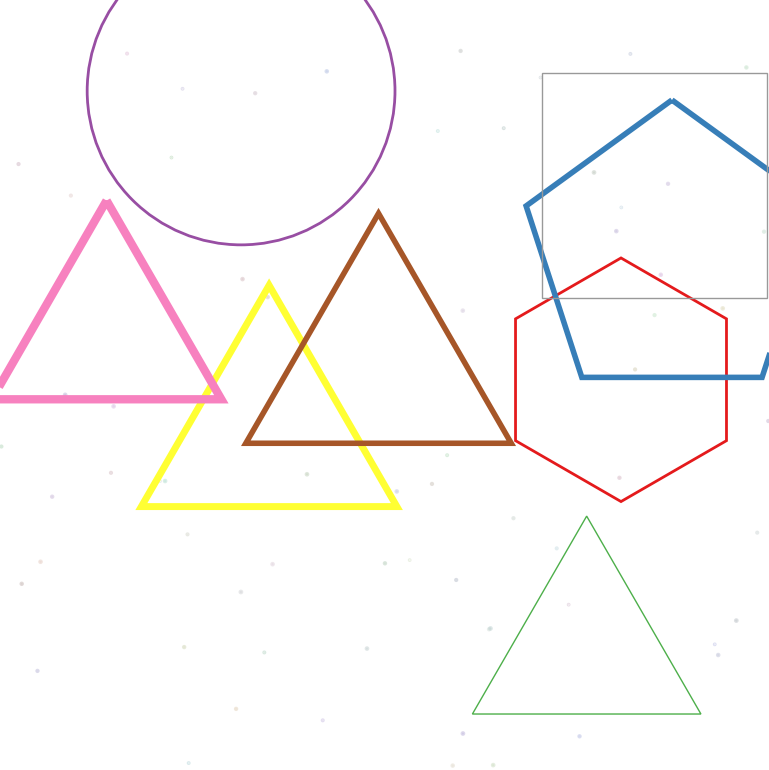[{"shape": "hexagon", "thickness": 1, "radius": 0.79, "center": [0.807, 0.507]}, {"shape": "pentagon", "thickness": 2, "radius": 1.0, "center": [0.873, 0.671]}, {"shape": "triangle", "thickness": 0.5, "radius": 0.86, "center": [0.762, 0.158]}, {"shape": "circle", "thickness": 1, "radius": 1.0, "center": [0.313, 0.882]}, {"shape": "triangle", "thickness": 2.5, "radius": 0.96, "center": [0.35, 0.438]}, {"shape": "triangle", "thickness": 2, "radius": 1.0, "center": [0.492, 0.524]}, {"shape": "triangle", "thickness": 3, "radius": 0.86, "center": [0.138, 0.567]}, {"shape": "square", "thickness": 0.5, "radius": 0.73, "center": [0.851, 0.759]}]